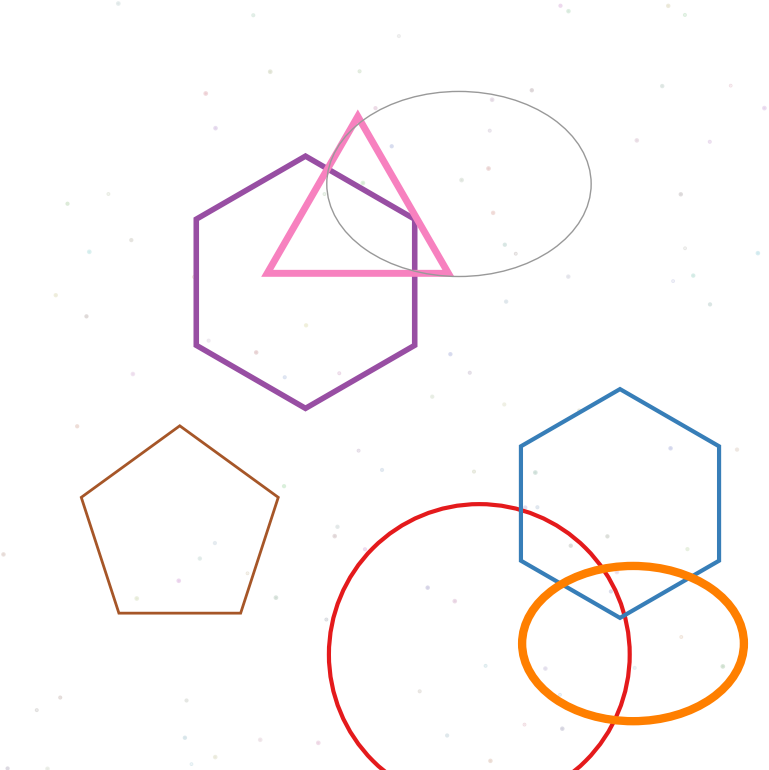[{"shape": "circle", "thickness": 1.5, "radius": 0.98, "center": [0.622, 0.15]}, {"shape": "hexagon", "thickness": 1.5, "radius": 0.74, "center": [0.805, 0.346]}, {"shape": "hexagon", "thickness": 2, "radius": 0.82, "center": [0.397, 0.633]}, {"shape": "oval", "thickness": 3, "radius": 0.72, "center": [0.822, 0.164]}, {"shape": "pentagon", "thickness": 1, "radius": 0.67, "center": [0.233, 0.313]}, {"shape": "triangle", "thickness": 2.5, "radius": 0.68, "center": [0.465, 0.713]}, {"shape": "oval", "thickness": 0.5, "radius": 0.86, "center": [0.596, 0.761]}]